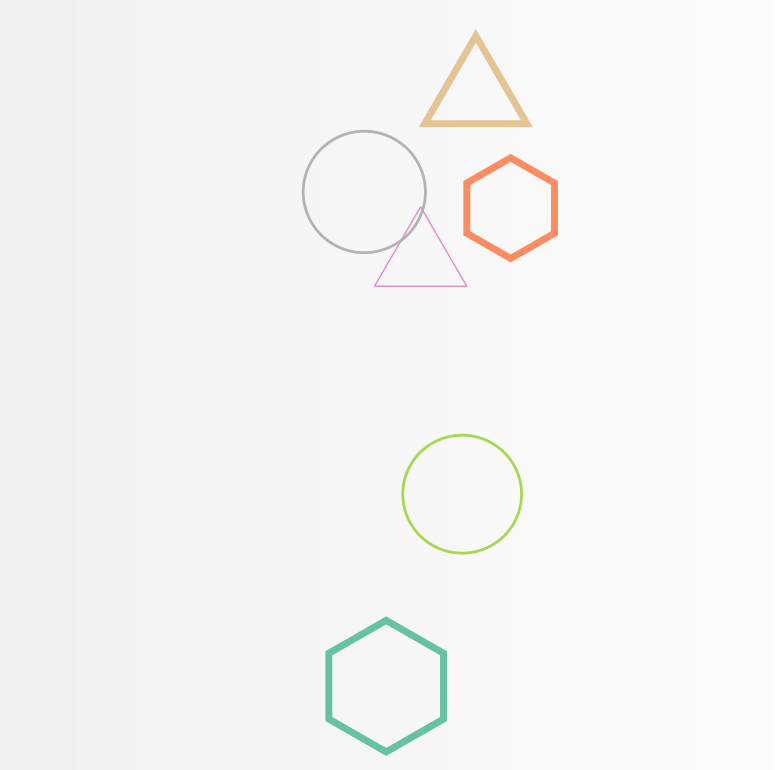[{"shape": "hexagon", "thickness": 2.5, "radius": 0.43, "center": [0.498, 0.109]}, {"shape": "hexagon", "thickness": 2.5, "radius": 0.33, "center": [0.659, 0.73]}, {"shape": "triangle", "thickness": 0.5, "radius": 0.34, "center": [0.543, 0.663]}, {"shape": "circle", "thickness": 1, "radius": 0.38, "center": [0.596, 0.358]}, {"shape": "triangle", "thickness": 2.5, "radius": 0.38, "center": [0.614, 0.877]}, {"shape": "circle", "thickness": 1, "radius": 0.39, "center": [0.47, 0.751]}]